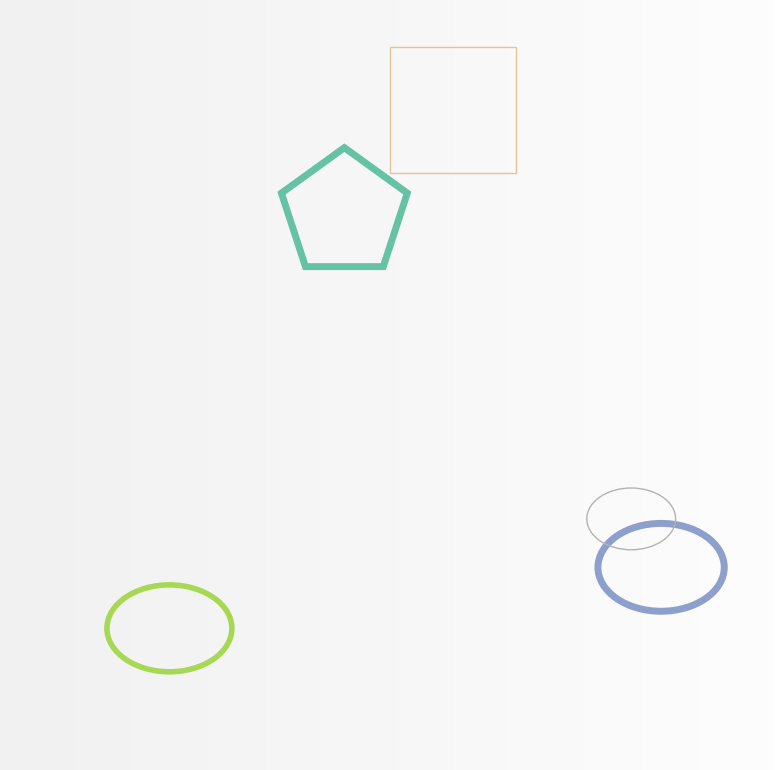[{"shape": "pentagon", "thickness": 2.5, "radius": 0.43, "center": [0.444, 0.723]}, {"shape": "oval", "thickness": 2.5, "radius": 0.41, "center": [0.853, 0.263]}, {"shape": "oval", "thickness": 2, "radius": 0.4, "center": [0.219, 0.184]}, {"shape": "square", "thickness": 0.5, "radius": 0.41, "center": [0.584, 0.857]}, {"shape": "oval", "thickness": 0.5, "radius": 0.29, "center": [0.814, 0.326]}]